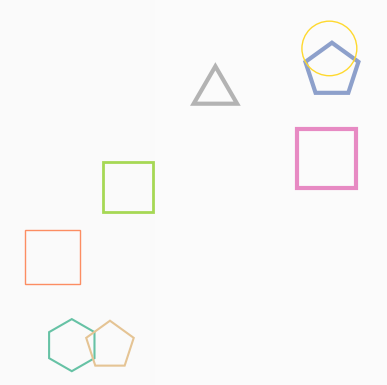[{"shape": "hexagon", "thickness": 1.5, "radius": 0.34, "center": [0.185, 0.104]}, {"shape": "square", "thickness": 1, "radius": 0.35, "center": [0.135, 0.332]}, {"shape": "pentagon", "thickness": 3, "radius": 0.36, "center": [0.857, 0.817]}, {"shape": "square", "thickness": 3, "radius": 0.38, "center": [0.843, 0.588]}, {"shape": "square", "thickness": 2, "radius": 0.33, "center": [0.331, 0.513]}, {"shape": "circle", "thickness": 1, "radius": 0.35, "center": [0.85, 0.874]}, {"shape": "pentagon", "thickness": 1.5, "radius": 0.32, "center": [0.284, 0.102]}, {"shape": "triangle", "thickness": 3, "radius": 0.32, "center": [0.556, 0.763]}]